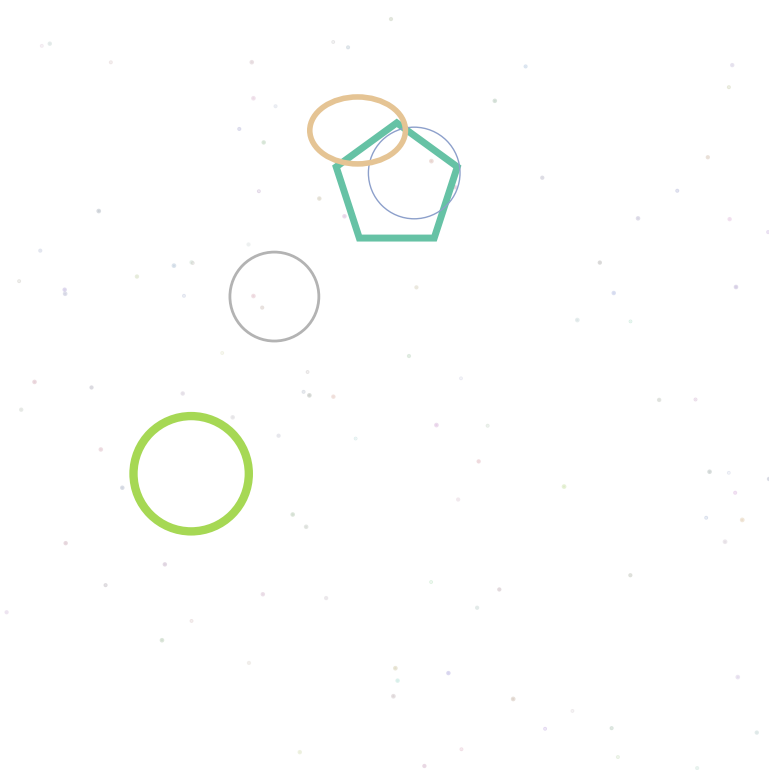[{"shape": "pentagon", "thickness": 2.5, "radius": 0.41, "center": [0.515, 0.758]}, {"shape": "circle", "thickness": 0.5, "radius": 0.3, "center": [0.538, 0.775]}, {"shape": "circle", "thickness": 3, "radius": 0.37, "center": [0.248, 0.385]}, {"shape": "oval", "thickness": 2, "radius": 0.31, "center": [0.464, 0.831]}, {"shape": "circle", "thickness": 1, "radius": 0.29, "center": [0.356, 0.615]}]